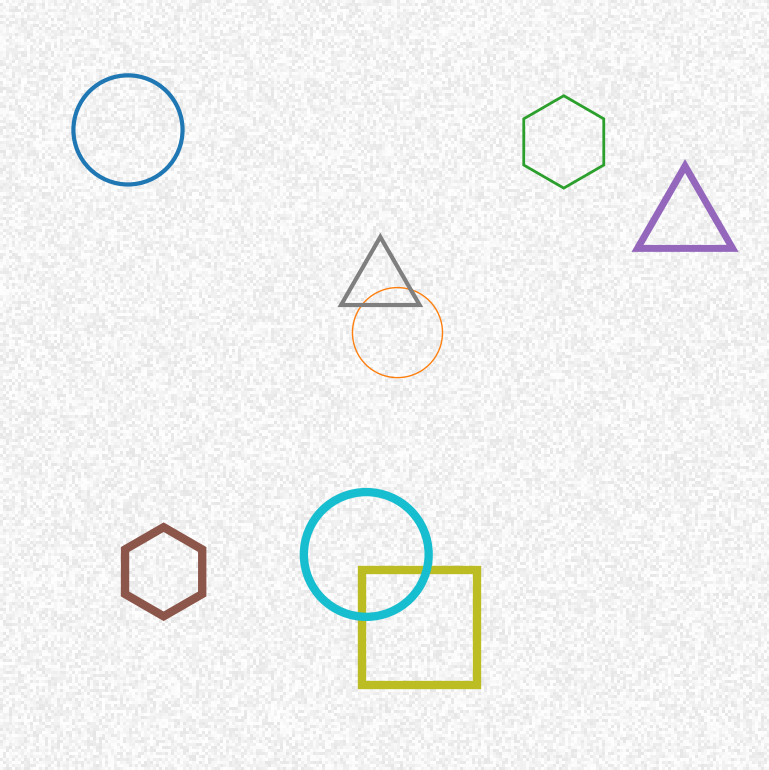[{"shape": "circle", "thickness": 1.5, "radius": 0.35, "center": [0.166, 0.831]}, {"shape": "circle", "thickness": 0.5, "radius": 0.29, "center": [0.516, 0.568]}, {"shape": "hexagon", "thickness": 1, "radius": 0.3, "center": [0.732, 0.816]}, {"shape": "triangle", "thickness": 2.5, "radius": 0.36, "center": [0.89, 0.713]}, {"shape": "hexagon", "thickness": 3, "radius": 0.29, "center": [0.213, 0.257]}, {"shape": "triangle", "thickness": 1.5, "radius": 0.29, "center": [0.494, 0.633]}, {"shape": "square", "thickness": 3, "radius": 0.37, "center": [0.544, 0.185]}, {"shape": "circle", "thickness": 3, "radius": 0.41, "center": [0.476, 0.28]}]